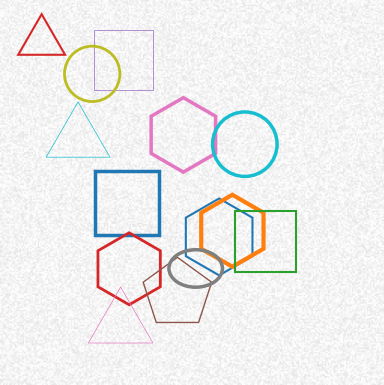[{"shape": "square", "thickness": 2.5, "radius": 0.41, "center": [0.329, 0.473]}, {"shape": "hexagon", "thickness": 1.5, "radius": 0.5, "center": [0.569, 0.385]}, {"shape": "hexagon", "thickness": 3, "radius": 0.47, "center": [0.604, 0.401]}, {"shape": "square", "thickness": 1.5, "radius": 0.4, "center": [0.69, 0.373]}, {"shape": "hexagon", "thickness": 2, "radius": 0.47, "center": [0.335, 0.302]}, {"shape": "triangle", "thickness": 1.5, "radius": 0.35, "center": [0.108, 0.893]}, {"shape": "square", "thickness": 0.5, "radius": 0.39, "center": [0.321, 0.844]}, {"shape": "pentagon", "thickness": 1, "radius": 0.47, "center": [0.461, 0.238]}, {"shape": "triangle", "thickness": 0.5, "radius": 0.48, "center": [0.313, 0.157]}, {"shape": "hexagon", "thickness": 2.5, "radius": 0.48, "center": [0.476, 0.65]}, {"shape": "oval", "thickness": 2.5, "radius": 0.35, "center": [0.508, 0.303]}, {"shape": "circle", "thickness": 2, "radius": 0.36, "center": [0.239, 0.808]}, {"shape": "circle", "thickness": 2.5, "radius": 0.42, "center": [0.636, 0.625]}, {"shape": "triangle", "thickness": 0.5, "radius": 0.48, "center": [0.203, 0.64]}]